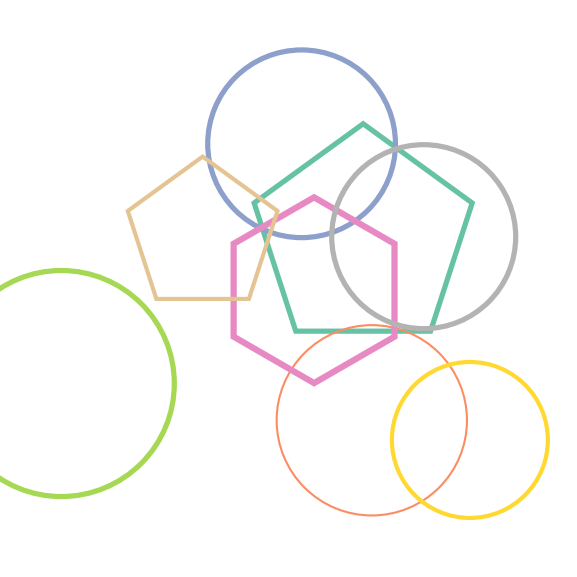[{"shape": "pentagon", "thickness": 2.5, "radius": 0.99, "center": [0.629, 0.586]}, {"shape": "circle", "thickness": 1, "radius": 0.82, "center": [0.644, 0.271]}, {"shape": "circle", "thickness": 2.5, "radius": 0.81, "center": [0.522, 0.75]}, {"shape": "hexagon", "thickness": 3, "radius": 0.8, "center": [0.544, 0.497]}, {"shape": "circle", "thickness": 2.5, "radius": 0.98, "center": [0.106, 0.335]}, {"shape": "circle", "thickness": 2, "radius": 0.68, "center": [0.814, 0.237]}, {"shape": "pentagon", "thickness": 2, "radius": 0.68, "center": [0.351, 0.592]}, {"shape": "circle", "thickness": 2.5, "radius": 0.8, "center": [0.734, 0.589]}]